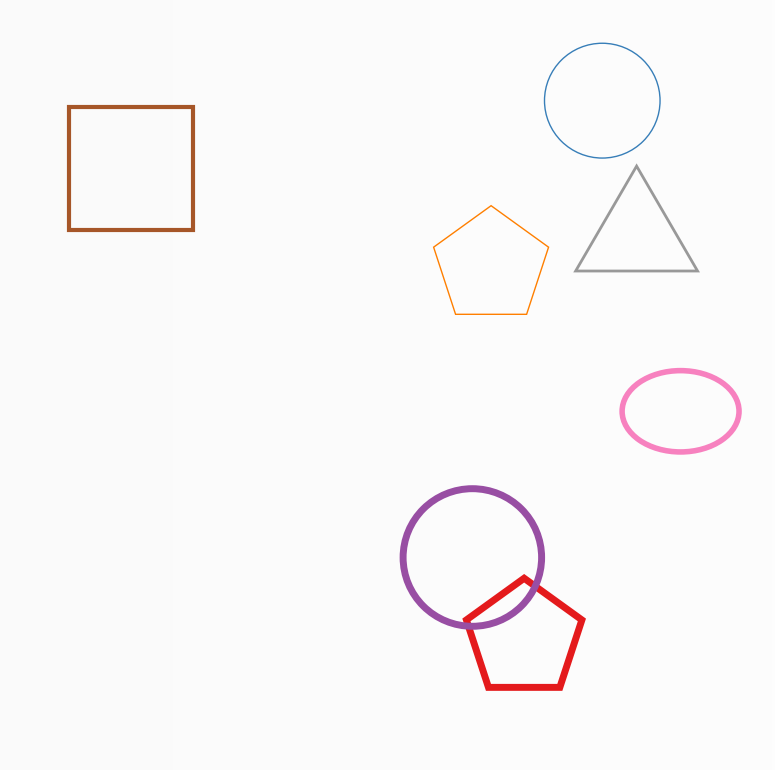[{"shape": "pentagon", "thickness": 2.5, "radius": 0.39, "center": [0.676, 0.171]}, {"shape": "circle", "thickness": 0.5, "radius": 0.37, "center": [0.777, 0.869]}, {"shape": "circle", "thickness": 2.5, "radius": 0.45, "center": [0.609, 0.276]}, {"shape": "pentagon", "thickness": 0.5, "radius": 0.39, "center": [0.634, 0.655]}, {"shape": "square", "thickness": 1.5, "radius": 0.4, "center": [0.169, 0.782]}, {"shape": "oval", "thickness": 2, "radius": 0.38, "center": [0.878, 0.466]}, {"shape": "triangle", "thickness": 1, "radius": 0.45, "center": [0.821, 0.693]}]